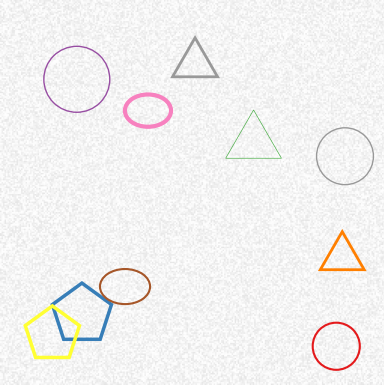[{"shape": "circle", "thickness": 1.5, "radius": 0.31, "center": [0.873, 0.101]}, {"shape": "pentagon", "thickness": 2.5, "radius": 0.4, "center": [0.213, 0.184]}, {"shape": "triangle", "thickness": 0.5, "radius": 0.42, "center": [0.659, 0.631]}, {"shape": "circle", "thickness": 1, "radius": 0.43, "center": [0.2, 0.794]}, {"shape": "triangle", "thickness": 2, "radius": 0.33, "center": [0.889, 0.332]}, {"shape": "pentagon", "thickness": 2.5, "radius": 0.37, "center": [0.136, 0.131]}, {"shape": "oval", "thickness": 1.5, "radius": 0.33, "center": [0.325, 0.256]}, {"shape": "oval", "thickness": 3, "radius": 0.3, "center": [0.384, 0.713]}, {"shape": "triangle", "thickness": 2, "radius": 0.34, "center": [0.507, 0.834]}, {"shape": "circle", "thickness": 1, "radius": 0.37, "center": [0.896, 0.594]}]